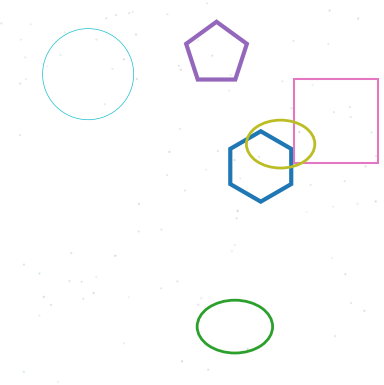[{"shape": "hexagon", "thickness": 3, "radius": 0.46, "center": [0.677, 0.568]}, {"shape": "oval", "thickness": 2, "radius": 0.49, "center": [0.61, 0.152]}, {"shape": "pentagon", "thickness": 3, "radius": 0.41, "center": [0.562, 0.861]}, {"shape": "square", "thickness": 1.5, "radius": 0.55, "center": [0.872, 0.686]}, {"shape": "oval", "thickness": 2, "radius": 0.44, "center": [0.729, 0.626]}, {"shape": "circle", "thickness": 0.5, "radius": 0.59, "center": [0.229, 0.807]}]